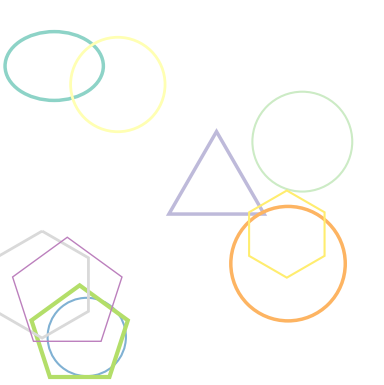[{"shape": "oval", "thickness": 2.5, "radius": 0.64, "center": [0.141, 0.829]}, {"shape": "circle", "thickness": 2, "radius": 0.61, "center": [0.306, 0.781]}, {"shape": "triangle", "thickness": 2.5, "radius": 0.71, "center": [0.562, 0.515]}, {"shape": "circle", "thickness": 1.5, "radius": 0.51, "center": [0.225, 0.125]}, {"shape": "circle", "thickness": 2.5, "radius": 0.74, "center": [0.748, 0.315]}, {"shape": "pentagon", "thickness": 3, "radius": 0.66, "center": [0.207, 0.127]}, {"shape": "hexagon", "thickness": 2, "radius": 0.69, "center": [0.109, 0.261]}, {"shape": "pentagon", "thickness": 1, "radius": 0.75, "center": [0.175, 0.234]}, {"shape": "circle", "thickness": 1.5, "radius": 0.65, "center": [0.785, 0.632]}, {"shape": "hexagon", "thickness": 1.5, "radius": 0.57, "center": [0.745, 0.392]}]